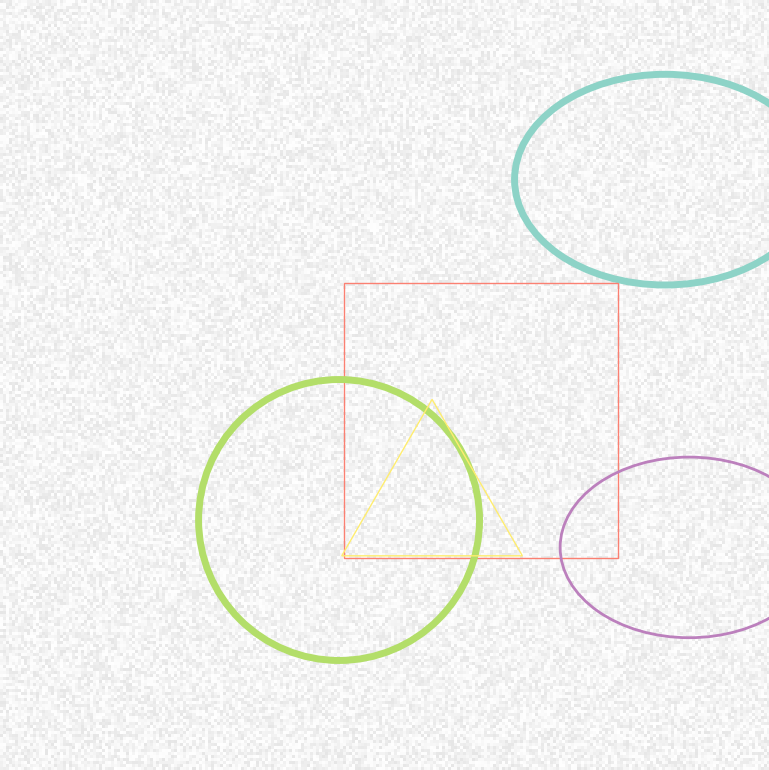[{"shape": "oval", "thickness": 2.5, "radius": 0.98, "center": [0.864, 0.767]}, {"shape": "square", "thickness": 0.5, "radius": 0.89, "center": [0.624, 0.454]}, {"shape": "circle", "thickness": 2.5, "radius": 0.91, "center": [0.44, 0.325]}, {"shape": "oval", "thickness": 1, "radius": 0.84, "center": [0.895, 0.289]}, {"shape": "triangle", "thickness": 0.5, "radius": 0.68, "center": [0.561, 0.346]}]